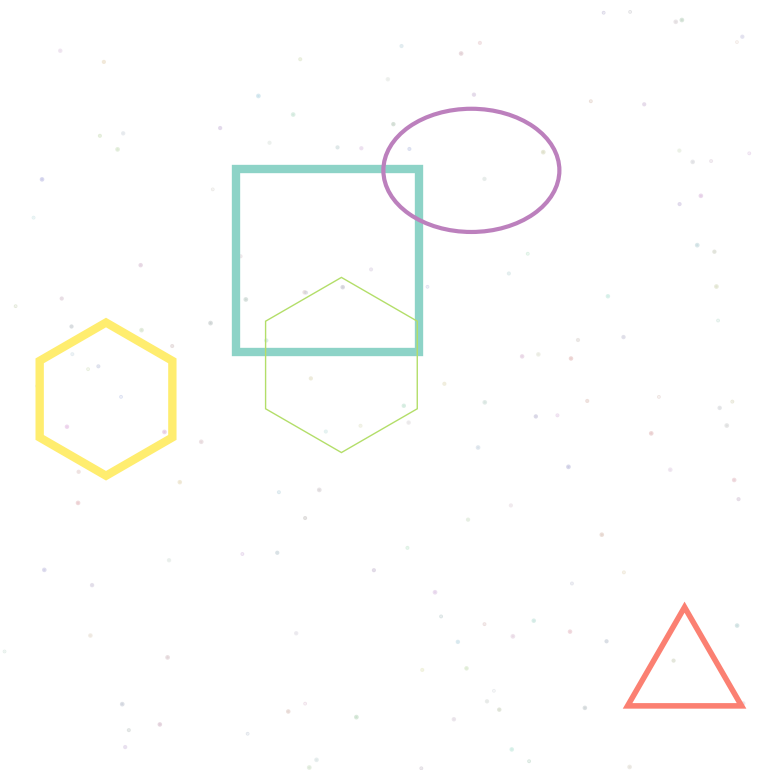[{"shape": "square", "thickness": 3, "radius": 0.59, "center": [0.426, 0.662]}, {"shape": "triangle", "thickness": 2, "radius": 0.43, "center": [0.889, 0.126]}, {"shape": "hexagon", "thickness": 0.5, "radius": 0.57, "center": [0.443, 0.526]}, {"shape": "oval", "thickness": 1.5, "radius": 0.57, "center": [0.612, 0.779]}, {"shape": "hexagon", "thickness": 3, "radius": 0.5, "center": [0.138, 0.482]}]